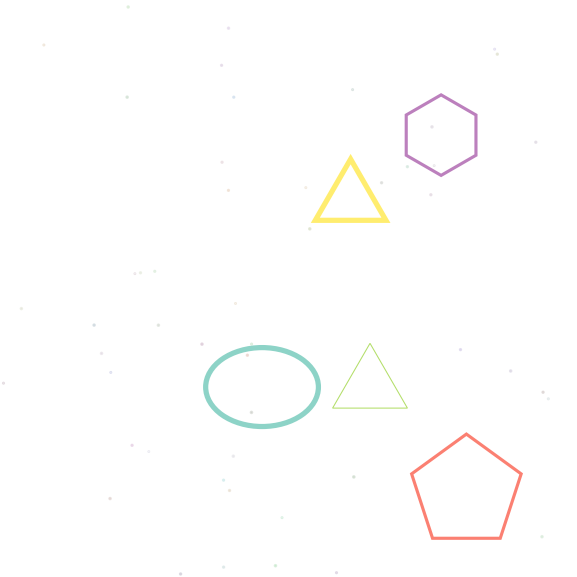[{"shape": "oval", "thickness": 2.5, "radius": 0.49, "center": [0.454, 0.329]}, {"shape": "pentagon", "thickness": 1.5, "radius": 0.5, "center": [0.808, 0.148]}, {"shape": "triangle", "thickness": 0.5, "radius": 0.37, "center": [0.641, 0.33]}, {"shape": "hexagon", "thickness": 1.5, "radius": 0.35, "center": [0.764, 0.765]}, {"shape": "triangle", "thickness": 2.5, "radius": 0.35, "center": [0.607, 0.653]}]